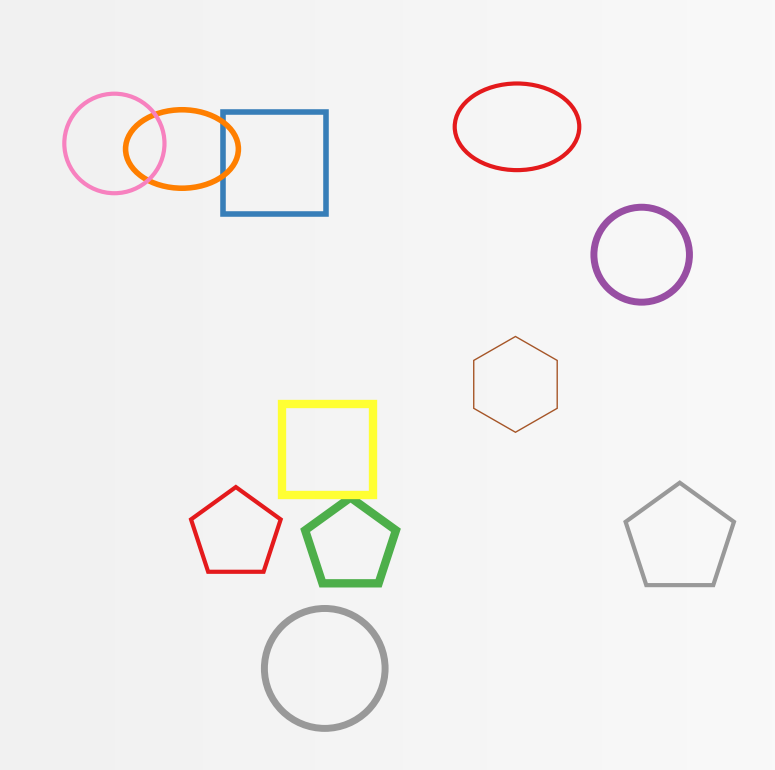[{"shape": "pentagon", "thickness": 1.5, "radius": 0.3, "center": [0.304, 0.307]}, {"shape": "oval", "thickness": 1.5, "radius": 0.4, "center": [0.667, 0.835]}, {"shape": "square", "thickness": 2, "radius": 0.33, "center": [0.354, 0.788]}, {"shape": "pentagon", "thickness": 3, "radius": 0.31, "center": [0.452, 0.292]}, {"shape": "circle", "thickness": 2.5, "radius": 0.31, "center": [0.828, 0.669]}, {"shape": "oval", "thickness": 2, "radius": 0.36, "center": [0.235, 0.807]}, {"shape": "square", "thickness": 3, "radius": 0.3, "center": [0.422, 0.416]}, {"shape": "hexagon", "thickness": 0.5, "radius": 0.31, "center": [0.665, 0.501]}, {"shape": "circle", "thickness": 1.5, "radius": 0.32, "center": [0.148, 0.814]}, {"shape": "circle", "thickness": 2.5, "radius": 0.39, "center": [0.419, 0.132]}, {"shape": "pentagon", "thickness": 1.5, "radius": 0.37, "center": [0.877, 0.3]}]